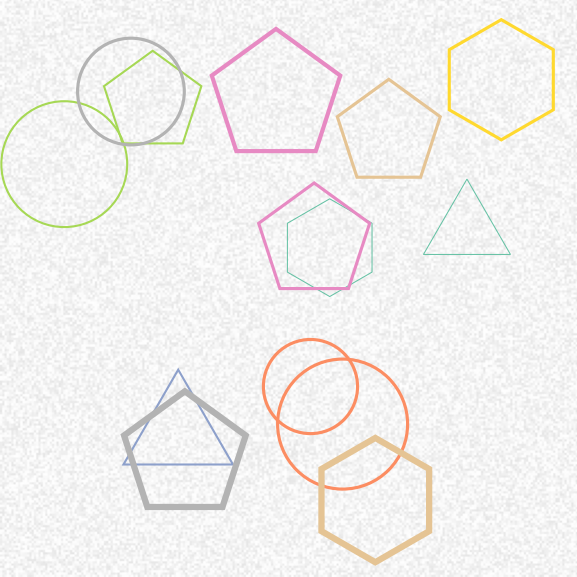[{"shape": "hexagon", "thickness": 0.5, "radius": 0.42, "center": [0.571, 0.57]}, {"shape": "triangle", "thickness": 0.5, "radius": 0.43, "center": [0.809, 0.602]}, {"shape": "circle", "thickness": 1.5, "radius": 0.41, "center": [0.538, 0.33]}, {"shape": "circle", "thickness": 1.5, "radius": 0.56, "center": [0.593, 0.265]}, {"shape": "triangle", "thickness": 1, "radius": 0.55, "center": [0.309, 0.25]}, {"shape": "pentagon", "thickness": 1.5, "radius": 0.51, "center": [0.544, 0.581]}, {"shape": "pentagon", "thickness": 2, "radius": 0.58, "center": [0.478, 0.832]}, {"shape": "pentagon", "thickness": 1, "radius": 0.44, "center": [0.264, 0.823]}, {"shape": "circle", "thickness": 1, "radius": 0.54, "center": [0.111, 0.715]}, {"shape": "hexagon", "thickness": 1.5, "radius": 0.52, "center": [0.868, 0.861]}, {"shape": "pentagon", "thickness": 1.5, "radius": 0.47, "center": [0.673, 0.768]}, {"shape": "hexagon", "thickness": 3, "radius": 0.54, "center": [0.65, 0.133]}, {"shape": "pentagon", "thickness": 3, "radius": 0.55, "center": [0.32, 0.211]}, {"shape": "circle", "thickness": 1.5, "radius": 0.46, "center": [0.227, 0.841]}]